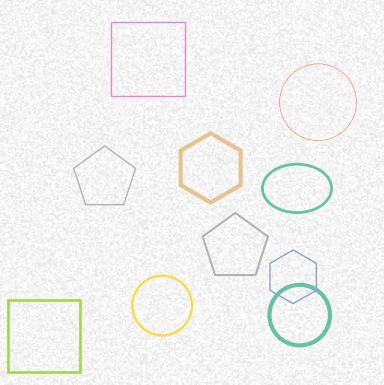[{"shape": "circle", "thickness": 3, "radius": 0.39, "center": [0.778, 0.182]}, {"shape": "oval", "thickness": 2, "radius": 0.45, "center": [0.771, 0.511]}, {"shape": "circle", "thickness": 0.5, "radius": 0.5, "center": [0.826, 0.734]}, {"shape": "hexagon", "thickness": 1, "radius": 0.35, "center": [0.761, 0.281]}, {"shape": "square", "thickness": 1, "radius": 0.48, "center": [0.385, 0.846]}, {"shape": "square", "thickness": 2, "radius": 0.47, "center": [0.114, 0.128]}, {"shape": "circle", "thickness": 1.5, "radius": 0.39, "center": [0.421, 0.206]}, {"shape": "hexagon", "thickness": 3, "radius": 0.45, "center": [0.547, 0.564]}, {"shape": "pentagon", "thickness": 1, "radius": 0.42, "center": [0.272, 0.537]}, {"shape": "pentagon", "thickness": 1.5, "radius": 0.45, "center": [0.611, 0.358]}]